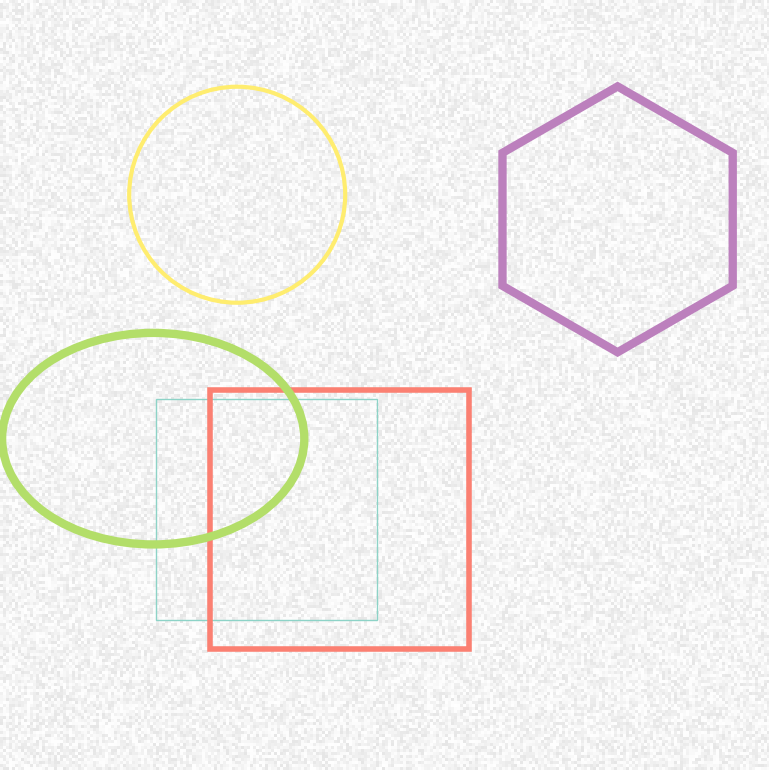[{"shape": "square", "thickness": 0.5, "radius": 0.72, "center": [0.346, 0.338]}, {"shape": "square", "thickness": 2, "radius": 0.84, "center": [0.441, 0.325]}, {"shape": "oval", "thickness": 3, "radius": 0.98, "center": [0.199, 0.43]}, {"shape": "hexagon", "thickness": 3, "radius": 0.86, "center": [0.802, 0.715]}, {"shape": "circle", "thickness": 1.5, "radius": 0.7, "center": [0.308, 0.747]}]